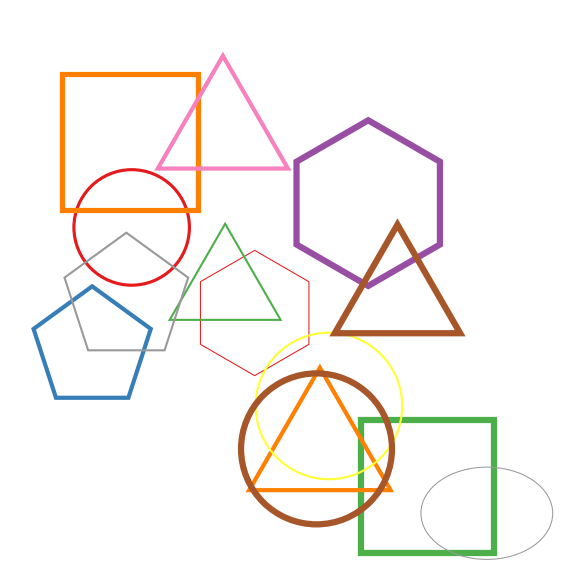[{"shape": "circle", "thickness": 1.5, "radius": 0.5, "center": [0.228, 0.605]}, {"shape": "hexagon", "thickness": 0.5, "radius": 0.54, "center": [0.441, 0.457]}, {"shape": "pentagon", "thickness": 2, "radius": 0.53, "center": [0.16, 0.397]}, {"shape": "triangle", "thickness": 1, "radius": 0.55, "center": [0.39, 0.501]}, {"shape": "square", "thickness": 3, "radius": 0.58, "center": [0.741, 0.157]}, {"shape": "hexagon", "thickness": 3, "radius": 0.72, "center": [0.638, 0.647]}, {"shape": "triangle", "thickness": 2, "radius": 0.71, "center": [0.554, 0.221]}, {"shape": "square", "thickness": 2.5, "radius": 0.59, "center": [0.225, 0.753]}, {"shape": "circle", "thickness": 1, "radius": 0.63, "center": [0.57, 0.296]}, {"shape": "circle", "thickness": 3, "radius": 0.65, "center": [0.548, 0.222]}, {"shape": "triangle", "thickness": 3, "radius": 0.63, "center": [0.688, 0.485]}, {"shape": "triangle", "thickness": 2, "radius": 0.65, "center": [0.386, 0.772]}, {"shape": "pentagon", "thickness": 1, "radius": 0.56, "center": [0.219, 0.484]}, {"shape": "oval", "thickness": 0.5, "radius": 0.57, "center": [0.843, 0.11]}]